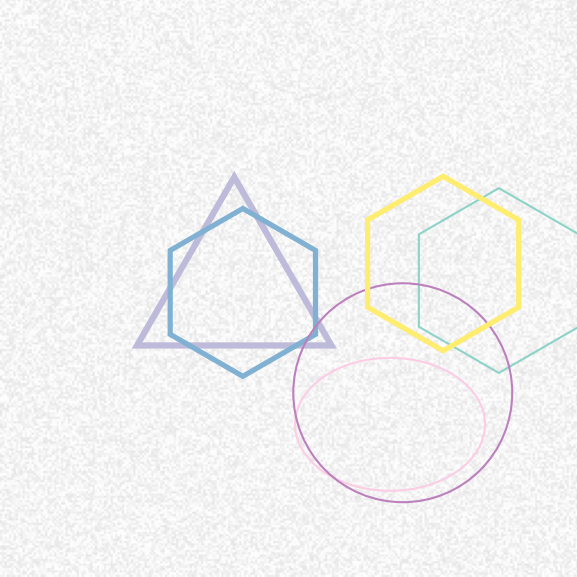[{"shape": "hexagon", "thickness": 1, "radius": 0.8, "center": [0.864, 0.513]}, {"shape": "triangle", "thickness": 3, "radius": 0.97, "center": [0.406, 0.498]}, {"shape": "hexagon", "thickness": 2.5, "radius": 0.73, "center": [0.421, 0.493]}, {"shape": "oval", "thickness": 1, "radius": 0.82, "center": [0.675, 0.264]}, {"shape": "circle", "thickness": 1, "radius": 0.95, "center": [0.697, 0.319]}, {"shape": "hexagon", "thickness": 2.5, "radius": 0.76, "center": [0.767, 0.543]}]